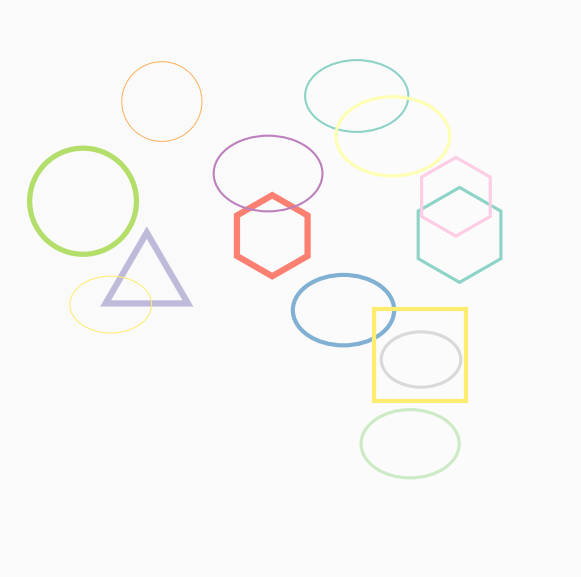[{"shape": "oval", "thickness": 1, "radius": 0.44, "center": [0.614, 0.833]}, {"shape": "hexagon", "thickness": 1.5, "radius": 0.41, "center": [0.791, 0.592]}, {"shape": "oval", "thickness": 1.5, "radius": 0.49, "center": [0.676, 0.763]}, {"shape": "triangle", "thickness": 3, "radius": 0.41, "center": [0.253, 0.515]}, {"shape": "hexagon", "thickness": 3, "radius": 0.35, "center": [0.468, 0.591]}, {"shape": "oval", "thickness": 2, "radius": 0.44, "center": [0.591, 0.462]}, {"shape": "circle", "thickness": 0.5, "radius": 0.34, "center": [0.278, 0.823]}, {"shape": "circle", "thickness": 2.5, "radius": 0.46, "center": [0.143, 0.651]}, {"shape": "hexagon", "thickness": 1.5, "radius": 0.34, "center": [0.784, 0.658]}, {"shape": "oval", "thickness": 1.5, "radius": 0.34, "center": [0.724, 0.377]}, {"shape": "oval", "thickness": 1, "radius": 0.47, "center": [0.461, 0.699]}, {"shape": "oval", "thickness": 1.5, "radius": 0.42, "center": [0.706, 0.231]}, {"shape": "oval", "thickness": 0.5, "radius": 0.35, "center": [0.191, 0.472]}, {"shape": "square", "thickness": 2, "radius": 0.4, "center": [0.723, 0.385]}]